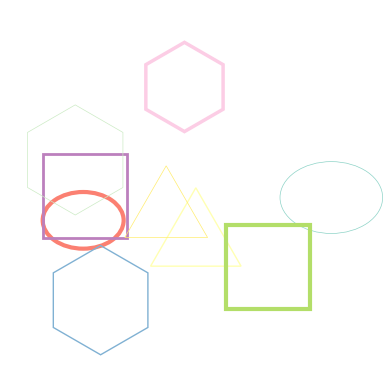[{"shape": "oval", "thickness": 0.5, "radius": 0.67, "center": [0.861, 0.487]}, {"shape": "triangle", "thickness": 1, "radius": 0.68, "center": [0.509, 0.377]}, {"shape": "oval", "thickness": 3, "radius": 0.53, "center": [0.216, 0.428]}, {"shape": "hexagon", "thickness": 1, "radius": 0.71, "center": [0.261, 0.22]}, {"shape": "square", "thickness": 3, "radius": 0.54, "center": [0.697, 0.306]}, {"shape": "hexagon", "thickness": 2.5, "radius": 0.58, "center": [0.479, 0.774]}, {"shape": "square", "thickness": 2, "radius": 0.55, "center": [0.221, 0.491]}, {"shape": "hexagon", "thickness": 0.5, "radius": 0.72, "center": [0.195, 0.585]}, {"shape": "triangle", "thickness": 0.5, "radius": 0.62, "center": [0.432, 0.445]}]